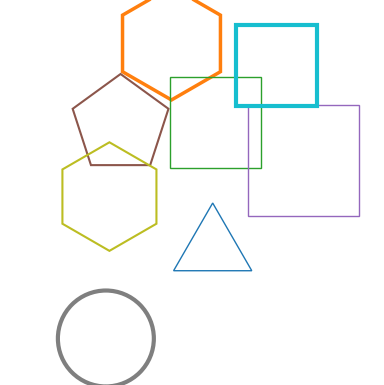[{"shape": "triangle", "thickness": 1, "radius": 0.59, "center": [0.552, 0.355]}, {"shape": "hexagon", "thickness": 2.5, "radius": 0.73, "center": [0.445, 0.887]}, {"shape": "square", "thickness": 1, "radius": 0.59, "center": [0.56, 0.682]}, {"shape": "square", "thickness": 1, "radius": 0.72, "center": [0.788, 0.584]}, {"shape": "pentagon", "thickness": 1.5, "radius": 0.65, "center": [0.313, 0.677]}, {"shape": "circle", "thickness": 3, "radius": 0.62, "center": [0.275, 0.121]}, {"shape": "hexagon", "thickness": 1.5, "radius": 0.71, "center": [0.284, 0.489]}, {"shape": "square", "thickness": 3, "radius": 0.53, "center": [0.718, 0.83]}]